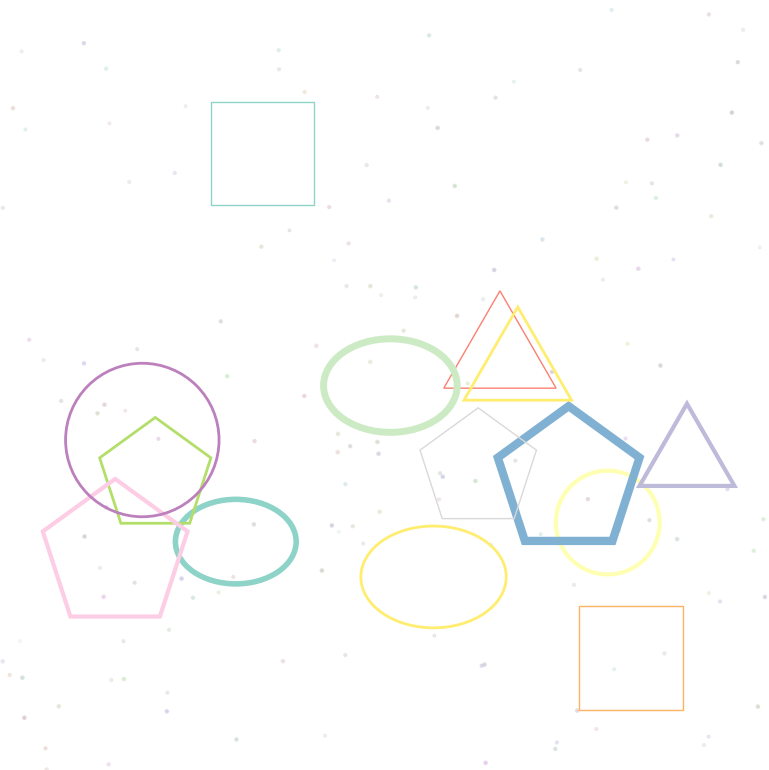[{"shape": "square", "thickness": 0.5, "radius": 0.33, "center": [0.341, 0.801]}, {"shape": "oval", "thickness": 2, "radius": 0.39, "center": [0.306, 0.297]}, {"shape": "circle", "thickness": 1.5, "radius": 0.34, "center": [0.789, 0.321]}, {"shape": "triangle", "thickness": 1.5, "radius": 0.36, "center": [0.892, 0.405]}, {"shape": "triangle", "thickness": 0.5, "radius": 0.42, "center": [0.649, 0.538]}, {"shape": "pentagon", "thickness": 3, "radius": 0.48, "center": [0.739, 0.376]}, {"shape": "square", "thickness": 0.5, "radius": 0.34, "center": [0.82, 0.145]}, {"shape": "pentagon", "thickness": 1, "radius": 0.38, "center": [0.202, 0.382]}, {"shape": "pentagon", "thickness": 1.5, "radius": 0.49, "center": [0.15, 0.279]}, {"shape": "pentagon", "thickness": 0.5, "radius": 0.4, "center": [0.621, 0.391]}, {"shape": "circle", "thickness": 1, "radius": 0.5, "center": [0.185, 0.429]}, {"shape": "oval", "thickness": 2.5, "radius": 0.43, "center": [0.507, 0.499]}, {"shape": "oval", "thickness": 1, "radius": 0.47, "center": [0.563, 0.251]}, {"shape": "triangle", "thickness": 1, "radius": 0.4, "center": [0.672, 0.521]}]